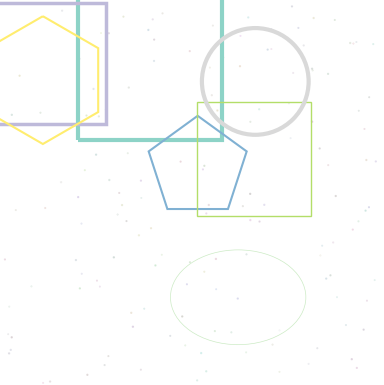[{"shape": "square", "thickness": 3, "radius": 0.93, "center": [0.39, 0.824]}, {"shape": "square", "thickness": 2.5, "radius": 0.78, "center": [0.118, 0.834]}, {"shape": "pentagon", "thickness": 1.5, "radius": 0.67, "center": [0.513, 0.565]}, {"shape": "square", "thickness": 1, "radius": 0.74, "center": [0.661, 0.588]}, {"shape": "circle", "thickness": 3, "radius": 0.69, "center": [0.663, 0.788]}, {"shape": "oval", "thickness": 0.5, "radius": 0.88, "center": [0.619, 0.228]}, {"shape": "hexagon", "thickness": 1.5, "radius": 0.83, "center": [0.111, 0.792]}]